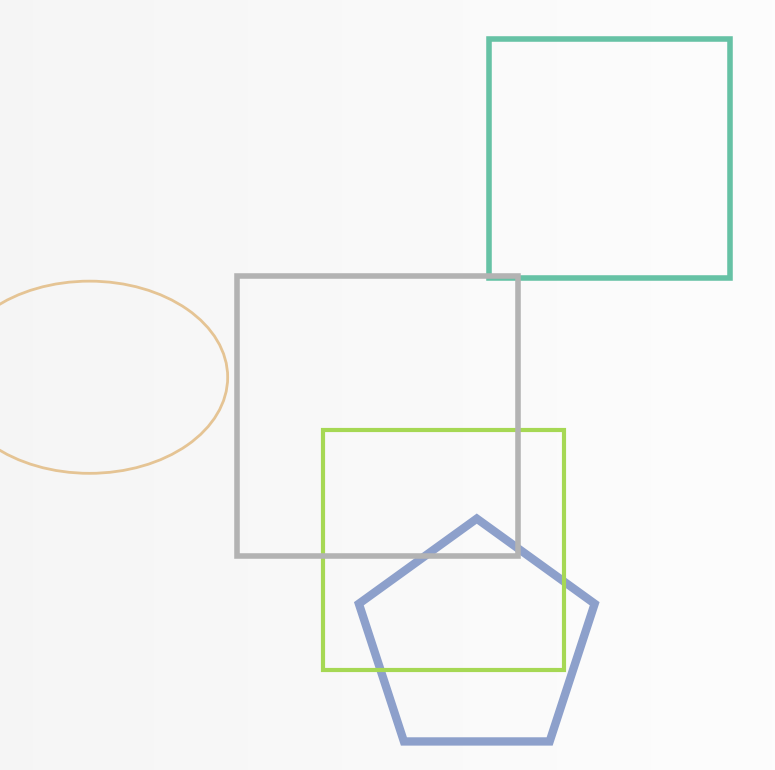[{"shape": "square", "thickness": 2, "radius": 0.78, "center": [0.786, 0.794]}, {"shape": "pentagon", "thickness": 3, "radius": 0.8, "center": [0.615, 0.166]}, {"shape": "square", "thickness": 1.5, "radius": 0.78, "center": [0.572, 0.285]}, {"shape": "oval", "thickness": 1, "radius": 0.89, "center": [0.115, 0.51]}, {"shape": "square", "thickness": 2, "radius": 0.91, "center": [0.487, 0.46]}]